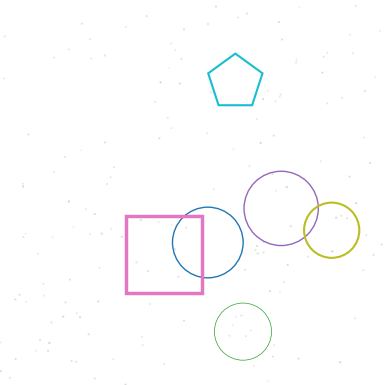[{"shape": "circle", "thickness": 1, "radius": 0.46, "center": [0.54, 0.37]}, {"shape": "circle", "thickness": 0.5, "radius": 0.37, "center": [0.631, 0.139]}, {"shape": "circle", "thickness": 1, "radius": 0.48, "center": [0.73, 0.459]}, {"shape": "square", "thickness": 2.5, "radius": 0.5, "center": [0.426, 0.339]}, {"shape": "circle", "thickness": 1.5, "radius": 0.36, "center": [0.862, 0.402]}, {"shape": "pentagon", "thickness": 1.5, "radius": 0.37, "center": [0.611, 0.787]}]